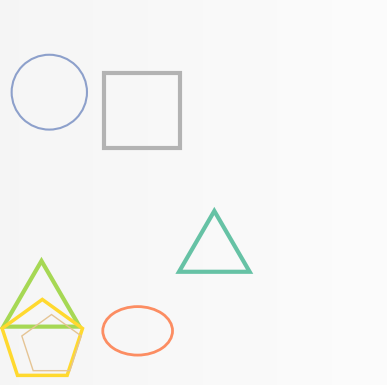[{"shape": "triangle", "thickness": 3, "radius": 0.53, "center": [0.553, 0.347]}, {"shape": "oval", "thickness": 2, "radius": 0.45, "center": [0.355, 0.141]}, {"shape": "circle", "thickness": 1.5, "radius": 0.49, "center": [0.127, 0.761]}, {"shape": "triangle", "thickness": 3, "radius": 0.57, "center": [0.107, 0.208]}, {"shape": "pentagon", "thickness": 2.5, "radius": 0.55, "center": [0.109, 0.113]}, {"shape": "pentagon", "thickness": 1, "radius": 0.4, "center": [0.133, 0.102]}, {"shape": "square", "thickness": 3, "radius": 0.49, "center": [0.367, 0.712]}]